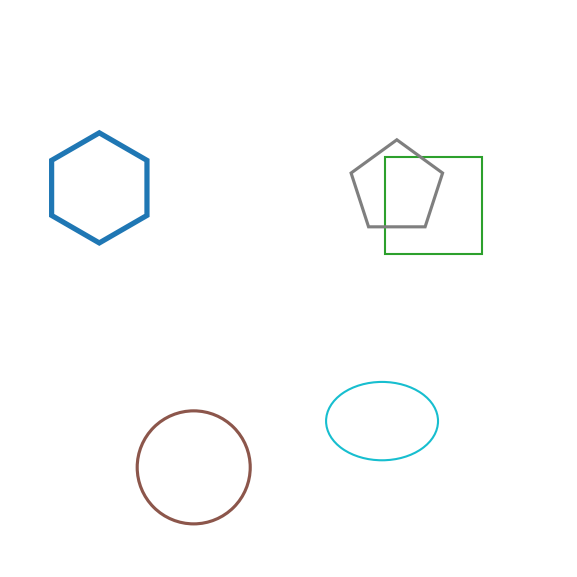[{"shape": "hexagon", "thickness": 2.5, "radius": 0.48, "center": [0.172, 0.674]}, {"shape": "square", "thickness": 1, "radius": 0.42, "center": [0.75, 0.643]}, {"shape": "circle", "thickness": 1.5, "radius": 0.49, "center": [0.335, 0.19]}, {"shape": "pentagon", "thickness": 1.5, "radius": 0.42, "center": [0.687, 0.674]}, {"shape": "oval", "thickness": 1, "radius": 0.48, "center": [0.662, 0.27]}]